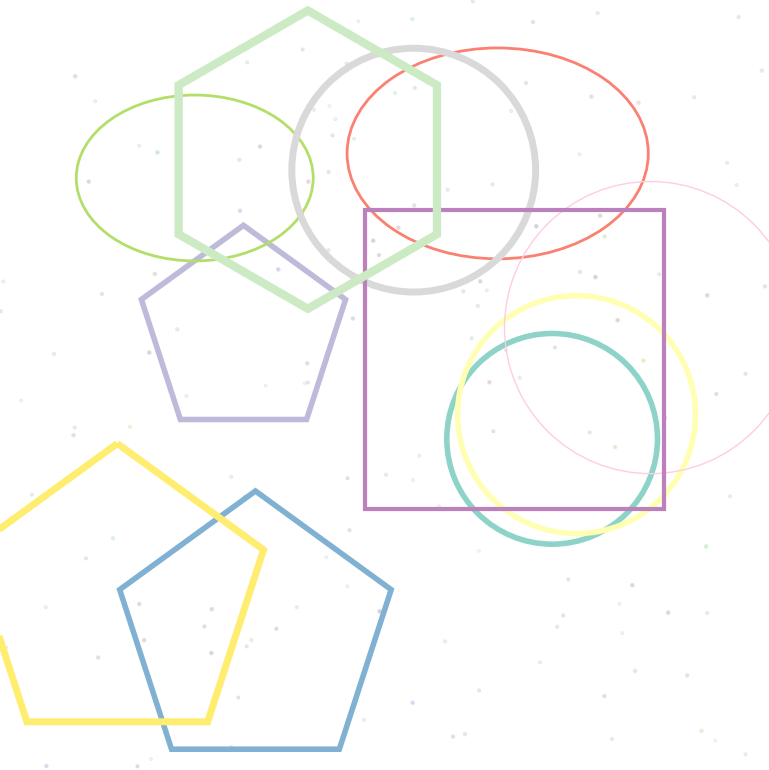[{"shape": "circle", "thickness": 2, "radius": 0.68, "center": [0.717, 0.43]}, {"shape": "circle", "thickness": 2, "radius": 0.77, "center": [0.749, 0.462]}, {"shape": "pentagon", "thickness": 2, "radius": 0.7, "center": [0.316, 0.568]}, {"shape": "oval", "thickness": 1, "radius": 0.98, "center": [0.646, 0.801]}, {"shape": "pentagon", "thickness": 2, "radius": 0.93, "center": [0.332, 0.177]}, {"shape": "oval", "thickness": 1, "radius": 0.77, "center": [0.253, 0.769]}, {"shape": "circle", "thickness": 0.5, "radius": 0.95, "center": [0.845, 0.575]}, {"shape": "circle", "thickness": 2.5, "radius": 0.79, "center": [0.537, 0.779]}, {"shape": "square", "thickness": 1.5, "radius": 0.97, "center": [0.668, 0.533]}, {"shape": "hexagon", "thickness": 3, "radius": 0.97, "center": [0.4, 0.793]}, {"shape": "pentagon", "thickness": 2.5, "radius": 1.0, "center": [0.152, 0.224]}]